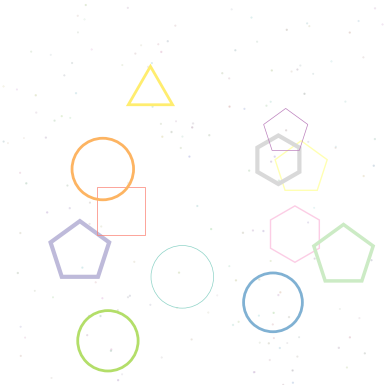[{"shape": "circle", "thickness": 0.5, "radius": 0.41, "center": [0.474, 0.281]}, {"shape": "pentagon", "thickness": 1, "radius": 0.36, "center": [0.782, 0.563]}, {"shape": "pentagon", "thickness": 3, "radius": 0.4, "center": [0.207, 0.346]}, {"shape": "square", "thickness": 0.5, "radius": 0.31, "center": [0.314, 0.453]}, {"shape": "circle", "thickness": 2, "radius": 0.38, "center": [0.709, 0.215]}, {"shape": "circle", "thickness": 2, "radius": 0.4, "center": [0.267, 0.561]}, {"shape": "circle", "thickness": 2, "radius": 0.39, "center": [0.28, 0.115]}, {"shape": "hexagon", "thickness": 1, "radius": 0.37, "center": [0.766, 0.392]}, {"shape": "hexagon", "thickness": 3, "radius": 0.31, "center": [0.723, 0.585]}, {"shape": "pentagon", "thickness": 0.5, "radius": 0.3, "center": [0.742, 0.658]}, {"shape": "pentagon", "thickness": 2.5, "radius": 0.41, "center": [0.892, 0.336]}, {"shape": "triangle", "thickness": 2, "radius": 0.33, "center": [0.391, 0.761]}]